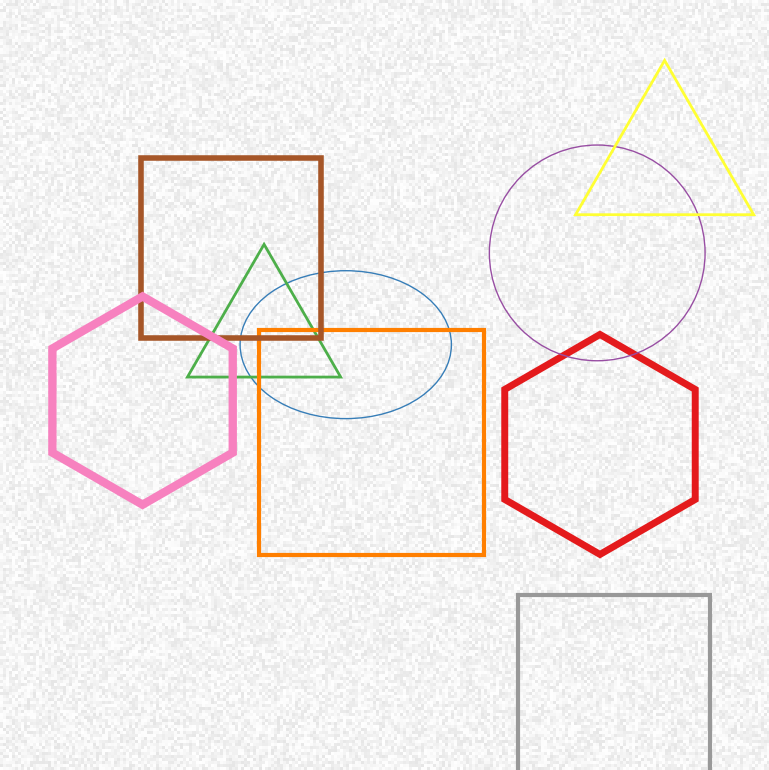[{"shape": "hexagon", "thickness": 2.5, "radius": 0.71, "center": [0.779, 0.423]}, {"shape": "oval", "thickness": 0.5, "radius": 0.69, "center": [0.449, 0.552]}, {"shape": "triangle", "thickness": 1, "radius": 0.57, "center": [0.343, 0.568]}, {"shape": "circle", "thickness": 0.5, "radius": 0.7, "center": [0.776, 0.672]}, {"shape": "square", "thickness": 1.5, "radius": 0.73, "center": [0.482, 0.425]}, {"shape": "triangle", "thickness": 1, "radius": 0.67, "center": [0.863, 0.788]}, {"shape": "square", "thickness": 2, "radius": 0.58, "center": [0.3, 0.678]}, {"shape": "hexagon", "thickness": 3, "radius": 0.68, "center": [0.185, 0.48]}, {"shape": "square", "thickness": 1.5, "radius": 0.62, "center": [0.797, 0.103]}]